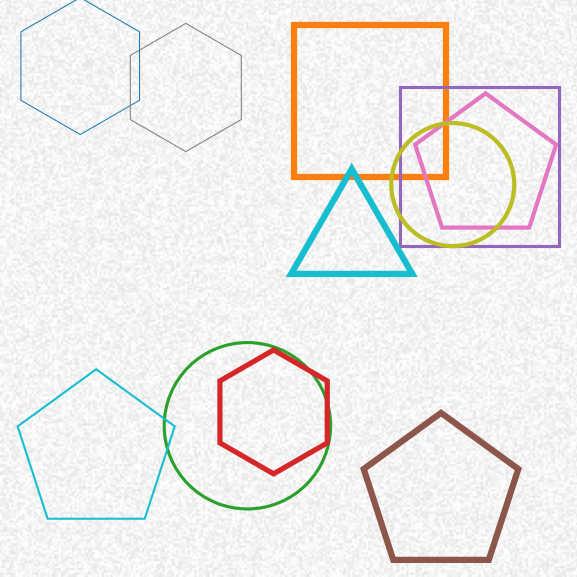[{"shape": "hexagon", "thickness": 0.5, "radius": 0.59, "center": [0.139, 0.885]}, {"shape": "square", "thickness": 3, "radius": 0.66, "center": [0.64, 0.824]}, {"shape": "circle", "thickness": 1.5, "radius": 0.72, "center": [0.428, 0.262]}, {"shape": "hexagon", "thickness": 2.5, "radius": 0.54, "center": [0.474, 0.286]}, {"shape": "square", "thickness": 1.5, "radius": 0.69, "center": [0.83, 0.711]}, {"shape": "pentagon", "thickness": 3, "radius": 0.7, "center": [0.764, 0.143]}, {"shape": "pentagon", "thickness": 2, "radius": 0.64, "center": [0.841, 0.709]}, {"shape": "hexagon", "thickness": 0.5, "radius": 0.55, "center": [0.322, 0.848]}, {"shape": "circle", "thickness": 2, "radius": 0.53, "center": [0.784, 0.68]}, {"shape": "pentagon", "thickness": 1, "radius": 0.72, "center": [0.167, 0.217]}, {"shape": "triangle", "thickness": 3, "radius": 0.61, "center": [0.609, 0.585]}]